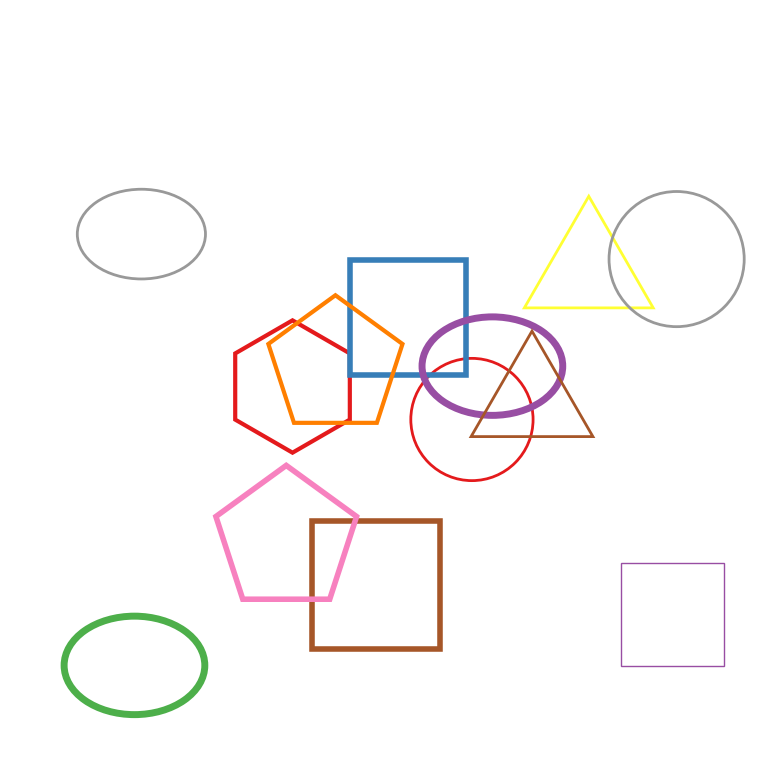[{"shape": "hexagon", "thickness": 1.5, "radius": 0.43, "center": [0.38, 0.498]}, {"shape": "circle", "thickness": 1, "radius": 0.4, "center": [0.613, 0.455]}, {"shape": "square", "thickness": 2, "radius": 0.38, "center": [0.53, 0.588]}, {"shape": "oval", "thickness": 2.5, "radius": 0.46, "center": [0.175, 0.136]}, {"shape": "square", "thickness": 0.5, "radius": 0.33, "center": [0.873, 0.202]}, {"shape": "oval", "thickness": 2.5, "radius": 0.46, "center": [0.639, 0.525]}, {"shape": "pentagon", "thickness": 1.5, "radius": 0.46, "center": [0.436, 0.525]}, {"shape": "triangle", "thickness": 1, "radius": 0.48, "center": [0.765, 0.648]}, {"shape": "square", "thickness": 2, "radius": 0.42, "center": [0.488, 0.24]}, {"shape": "triangle", "thickness": 1, "radius": 0.46, "center": [0.691, 0.479]}, {"shape": "pentagon", "thickness": 2, "radius": 0.48, "center": [0.372, 0.299]}, {"shape": "oval", "thickness": 1, "radius": 0.42, "center": [0.184, 0.696]}, {"shape": "circle", "thickness": 1, "radius": 0.44, "center": [0.879, 0.664]}]